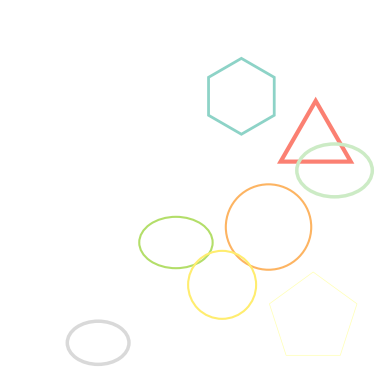[{"shape": "hexagon", "thickness": 2, "radius": 0.49, "center": [0.627, 0.75]}, {"shape": "pentagon", "thickness": 0.5, "radius": 0.6, "center": [0.813, 0.174]}, {"shape": "triangle", "thickness": 3, "radius": 0.53, "center": [0.82, 0.633]}, {"shape": "circle", "thickness": 1.5, "radius": 0.55, "center": [0.697, 0.41]}, {"shape": "oval", "thickness": 1.5, "radius": 0.48, "center": [0.457, 0.37]}, {"shape": "oval", "thickness": 2.5, "radius": 0.4, "center": [0.255, 0.11]}, {"shape": "oval", "thickness": 2.5, "radius": 0.49, "center": [0.869, 0.557]}, {"shape": "circle", "thickness": 1.5, "radius": 0.44, "center": [0.577, 0.26]}]